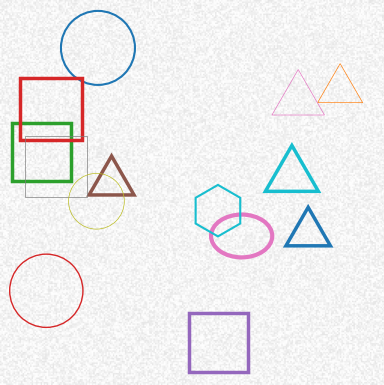[{"shape": "triangle", "thickness": 2.5, "radius": 0.33, "center": [0.8, 0.395]}, {"shape": "circle", "thickness": 1.5, "radius": 0.48, "center": [0.254, 0.876]}, {"shape": "triangle", "thickness": 0.5, "radius": 0.34, "center": [0.883, 0.767]}, {"shape": "square", "thickness": 2.5, "radius": 0.38, "center": [0.108, 0.606]}, {"shape": "square", "thickness": 2.5, "radius": 0.4, "center": [0.131, 0.717]}, {"shape": "circle", "thickness": 1, "radius": 0.48, "center": [0.12, 0.245]}, {"shape": "square", "thickness": 2.5, "radius": 0.38, "center": [0.567, 0.111]}, {"shape": "triangle", "thickness": 2.5, "radius": 0.34, "center": [0.29, 0.527]}, {"shape": "oval", "thickness": 3, "radius": 0.4, "center": [0.628, 0.387]}, {"shape": "triangle", "thickness": 0.5, "radius": 0.39, "center": [0.775, 0.741]}, {"shape": "square", "thickness": 0.5, "radius": 0.4, "center": [0.145, 0.567]}, {"shape": "circle", "thickness": 0.5, "radius": 0.36, "center": [0.25, 0.477]}, {"shape": "hexagon", "thickness": 1.5, "radius": 0.33, "center": [0.566, 0.453]}, {"shape": "triangle", "thickness": 2.5, "radius": 0.4, "center": [0.758, 0.543]}]